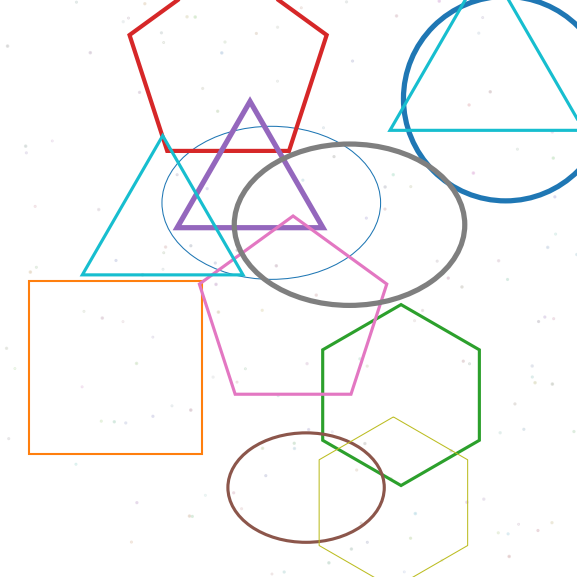[{"shape": "circle", "thickness": 2.5, "radius": 0.88, "center": [0.876, 0.828]}, {"shape": "oval", "thickness": 0.5, "radius": 0.95, "center": [0.47, 0.648]}, {"shape": "square", "thickness": 1, "radius": 0.75, "center": [0.2, 0.362]}, {"shape": "hexagon", "thickness": 1.5, "radius": 0.78, "center": [0.694, 0.315]}, {"shape": "pentagon", "thickness": 2, "radius": 0.9, "center": [0.395, 0.883]}, {"shape": "triangle", "thickness": 2.5, "radius": 0.73, "center": [0.433, 0.678]}, {"shape": "oval", "thickness": 1.5, "radius": 0.68, "center": [0.53, 0.155]}, {"shape": "pentagon", "thickness": 1.5, "radius": 0.85, "center": [0.507, 0.455]}, {"shape": "oval", "thickness": 2.5, "radius": 1.0, "center": [0.605, 0.61]}, {"shape": "hexagon", "thickness": 0.5, "radius": 0.74, "center": [0.681, 0.129]}, {"shape": "triangle", "thickness": 1.5, "radius": 0.8, "center": [0.282, 0.603]}, {"shape": "triangle", "thickness": 1.5, "radius": 0.97, "center": [0.843, 0.87]}]